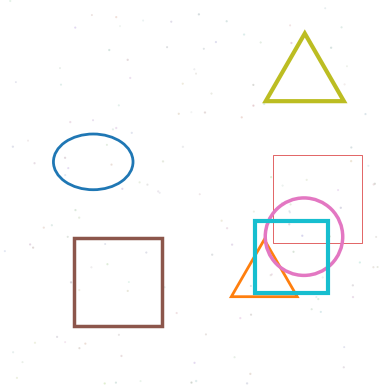[{"shape": "oval", "thickness": 2, "radius": 0.52, "center": [0.242, 0.58]}, {"shape": "triangle", "thickness": 2, "radius": 0.49, "center": [0.686, 0.279]}, {"shape": "square", "thickness": 0.5, "radius": 0.58, "center": [0.824, 0.483]}, {"shape": "square", "thickness": 2.5, "radius": 0.57, "center": [0.307, 0.267]}, {"shape": "circle", "thickness": 2.5, "radius": 0.5, "center": [0.79, 0.385]}, {"shape": "triangle", "thickness": 3, "radius": 0.59, "center": [0.792, 0.796]}, {"shape": "square", "thickness": 3, "radius": 0.47, "center": [0.757, 0.332]}]